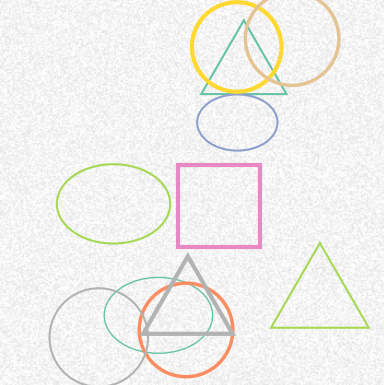[{"shape": "oval", "thickness": 1, "radius": 0.7, "center": [0.411, 0.181]}, {"shape": "triangle", "thickness": 1.5, "radius": 0.64, "center": [0.633, 0.819]}, {"shape": "circle", "thickness": 2.5, "radius": 0.61, "center": [0.483, 0.143]}, {"shape": "oval", "thickness": 1.5, "radius": 0.52, "center": [0.616, 0.682]}, {"shape": "square", "thickness": 3, "radius": 0.53, "center": [0.569, 0.464]}, {"shape": "oval", "thickness": 1.5, "radius": 0.74, "center": [0.295, 0.47]}, {"shape": "triangle", "thickness": 1.5, "radius": 0.73, "center": [0.831, 0.222]}, {"shape": "circle", "thickness": 3, "radius": 0.58, "center": [0.615, 0.878]}, {"shape": "circle", "thickness": 2.5, "radius": 0.61, "center": [0.759, 0.9]}, {"shape": "triangle", "thickness": 3, "radius": 0.67, "center": [0.488, 0.2]}, {"shape": "circle", "thickness": 1.5, "radius": 0.64, "center": [0.257, 0.123]}]